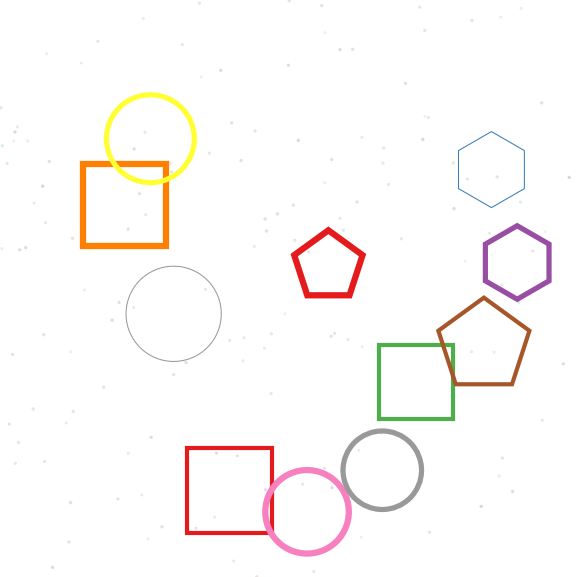[{"shape": "pentagon", "thickness": 3, "radius": 0.31, "center": [0.569, 0.538]}, {"shape": "square", "thickness": 2, "radius": 0.37, "center": [0.397, 0.15]}, {"shape": "hexagon", "thickness": 0.5, "radius": 0.33, "center": [0.851, 0.705]}, {"shape": "square", "thickness": 2, "radius": 0.32, "center": [0.721, 0.338]}, {"shape": "hexagon", "thickness": 2.5, "radius": 0.32, "center": [0.896, 0.545]}, {"shape": "square", "thickness": 3, "radius": 0.36, "center": [0.216, 0.644]}, {"shape": "circle", "thickness": 2.5, "radius": 0.38, "center": [0.26, 0.759]}, {"shape": "pentagon", "thickness": 2, "radius": 0.41, "center": [0.838, 0.401]}, {"shape": "circle", "thickness": 3, "radius": 0.36, "center": [0.532, 0.113]}, {"shape": "circle", "thickness": 2.5, "radius": 0.34, "center": [0.662, 0.185]}, {"shape": "circle", "thickness": 0.5, "radius": 0.41, "center": [0.301, 0.456]}]